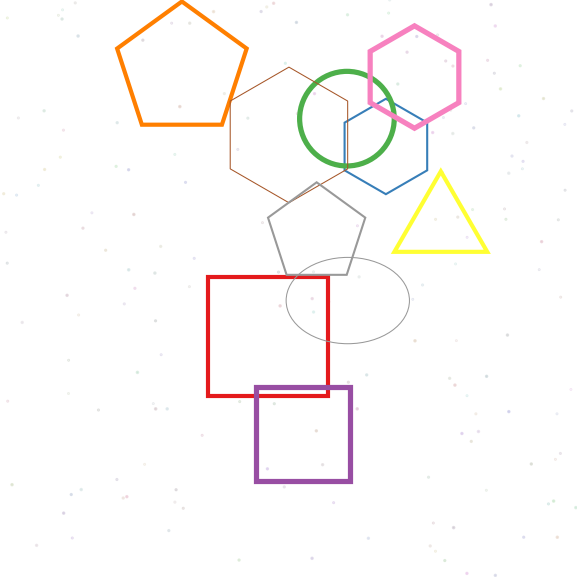[{"shape": "square", "thickness": 2, "radius": 0.52, "center": [0.464, 0.417]}, {"shape": "hexagon", "thickness": 1, "radius": 0.41, "center": [0.668, 0.745]}, {"shape": "circle", "thickness": 2.5, "radius": 0.41, "center": [0.601, 0.794]}, {"shape": "square", "thickness": 2.5, "radius": 0.4, "center": [0.525, 0.247]}, {"shape": "pentagon", "thickness": 2, "radius": 0.59, "center": [0.315, 0.879]}, {"shape": "triangle", "thickness": 2, "radius": 0.46, "center": [0.763, 0.609]}, {"shape": "hexagon", "thickness": 0.5, "radius": 0.59, "center": [0.5, 0.765]}, {"shape": "hexagon", "thickness": 2.5, "radius": 0.44, "center": [0.718, 0.866]}, {"shape": "oval", "thickness": 0.5, "radius": 0.53, "center": [0.602, 0.479]}, {"shape": "pentagon", "thickness": 1, "radius": 0.44, "center": [0.548, 0.595]}]